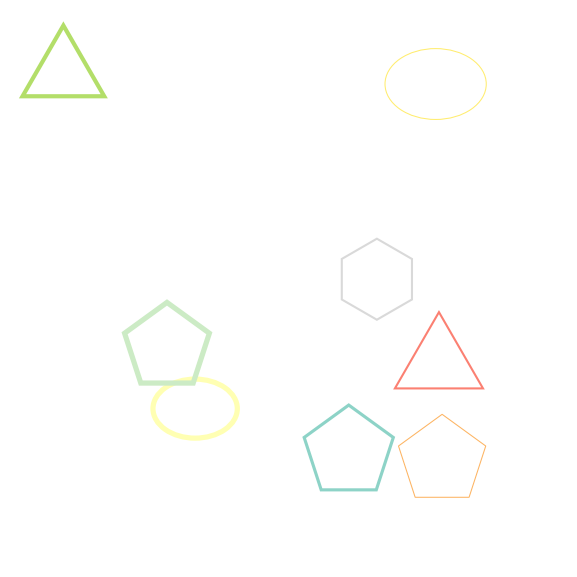[{"shape": "pentagon", "thickness": 1.5, "radius": 0.41, "center": [0.604, 0.217]}, {"shape": "oval", "thickness": 2.5, "radius": 0.37, "center": [0.338, 0.292]}, {"shape": "triangle", "thickness": 1, "radius": 0.44, "center": [0.76, 0.371]}, {"shape": "pentagon", "thickness": 0.5, "radius": 0.4, "center": [0.766, 0.202]}, {"shape": "triangle", "thickness": 2, "radius": 0.41, "center": [0.11, 0.873]}, {"shape": "hexagon", "thickness": 1, "radius": 0.35, "center": [0.653, 0.516]}, {"shape": "pentagon", "thickness": 2.5, "radius": 0.39, "center": [0.289, 0.398]}, {"shape": "oval", "thickness": 0.5, "radius": 0.44, "center": [0.754, 0.854]}]